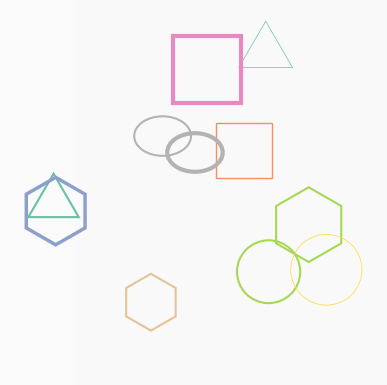[{"shape": "triangle", "thickness": 1.5, "radius": 0.38, "center": [0.138, 0.474]}, {"shape": "triangle", "thickness": 0.5, "radius": 0.4, "center": [0.686, 0.864]}, {"shape": "square", "thickness": 1, "radius": 0.36, "center": [0.63, 0.608]}, {"shape": "hexagon", "thickness": 2.5, "radius": 0.44, "center": [0.144, 0.452]}, {"shape": "square", "thickness": 3, "radius": 0.44, "center": [0.533, 0.819]}, {"shape": "hexagon", "thickness": 1.5, "radius": 0.49, "center": [0.797, 0.416]}, {"shape": "circle", "thickness": 1.5, "radius": 0.41, "center": [0.693, 0.294]}, {"shape": "circle", "thickness": 0.5, "radius": 0.46, "center": [0.842, 0.299]}, {"shape": "hexagon", "thickness": 1.5, "radius": 0.37, "center": [0.389, 0.215]}, {"shape": "oval", "thickness": 1.5, "radius": 0.37, "center": [0.42, 0.647]}, {"shape": "oval", "thickness": 3, "radius": 0.36, "center": [0.503, 0.604]}]